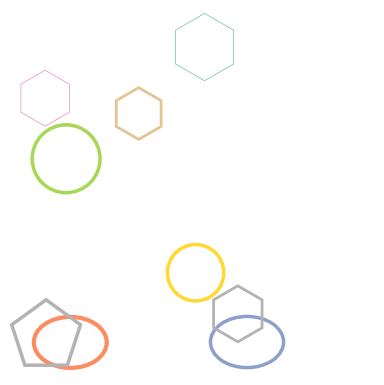[{"shape": "hexagon", "thickness": 0.5, "radius": 0.44, "center": [0.531, 0.878]}, {"shape": "oval", "thickness": 3, "radius": 0.47, "center": [0.183, 0.111]}, {"shape": "oval", "thickness": 2.5, "radius": 0.47, "center": [0.642, 0.112]}, {"shape": "hexagon", "thickness": 0.5, "radius": 0.36, "center": [0.117, 0.745]}, {"shape": "circle", "thickness": 2.5, "radius": 0.44, "center": [0.172, 0.588]}, {"shape": "circle", "thickness": 2.5, "radius": 0.37, "center": [0.508, 0.292]}, {"shape": "hexagon", "thickness": 2, "radius": 0.34, "center": [0.36, 0.705]}, {"shape": "hexagon", "thickness": 2, "radius": 0.36, "center": [0.618, 0.185]}, {"shape": "pentagon", "thickness": 2.5, "radius": 0.47, "center": [0.12, 0.127]}]